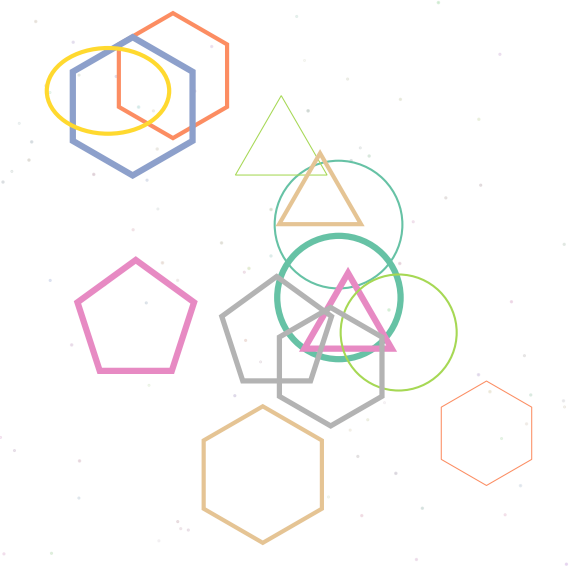[{"shape": "circle", "thickness": 3, "radius": 0.53, "center": [0.587, 0.484]}, {"shape": "circle", "thickness": 1, "radius": 0.55, "center": [0.586, 0.61]}, {"shape": "hexagon", "thickness": 0.5, "radius": 0.45, "center": [0.842, 0.249]}, {"shape": "hexagon", "thickness": 2, "radius": 0.54, "center": [0.3, 0.868]}, {"shape": "hexagon", "thickness": 3, "radius": 0.6, "center": [0.23, 0.815]}, {"shape": "triangle", "thickness": 3, "radius": 0.44, "center": [0.603, 0.439]}, {"shape": "pentagon", "thickness": 3, "radius": 0.53, "center": [0.235, 0.443]}, {"shape": "circle", "thickness": 1, "radius": 0.5, "center": [0.69, 0.423]}, {"shape": "triangle", "thickness": 0.5, "radius": 0.46, "center": [0.487, 0.742]}, {"shape": "oval", "thickness": 2, "radius": 0.53, "center": [0.187, 0.842]}, {"shape": "hexagon", "thickness": 2, "radius": 0.59, "center": [0.455, 0.177]}, {"shape": "triangle", "thickness": 2, "radius": 0.41, "center": [0.554, 0.652]}, {"shape": "pentagon", "thickness": 2.5, "radius": 0.5, "center": [0.479, 0.42]}, {"shape": "hexagon", "thickness": 2.5, "radius": 0.51, "center": [0.573, 0.364]}]